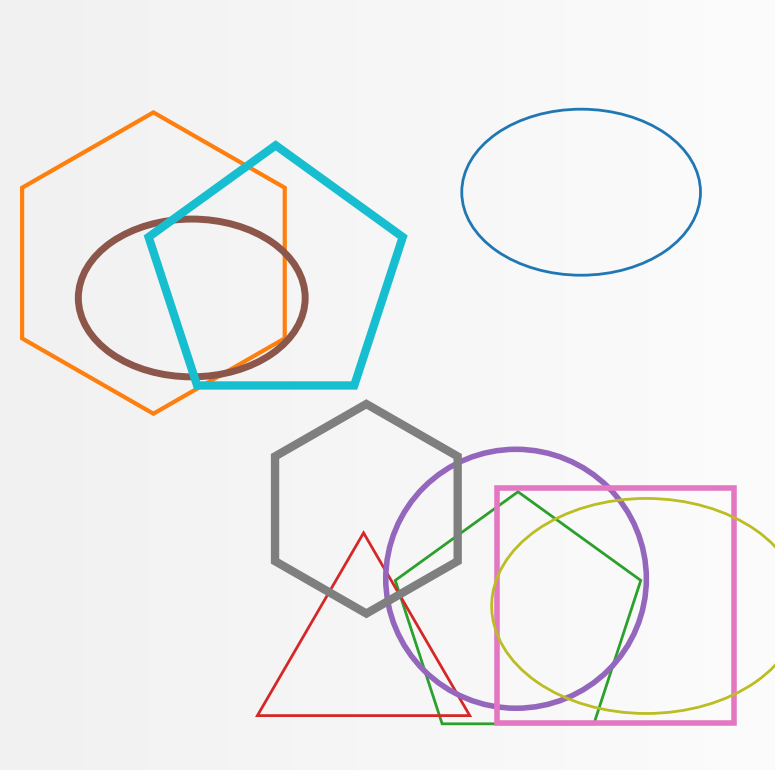[{"shape": "oval", "thickness": 1, "radius": 0.77, "center": [0.75, 0.75]}, {"shape": "hexagon", "thickness": 1.5, "radius": 0.98, "center": [0.198, 0.658]}, {"shape": "pentagon", "thickness": 1, "radius": 0.83, "center": [0.668, 0.195]}, {"shape": "triangle", "thickness": 1, "radius": 0.79, "center": [0.469, 0.15]}, {"shape": "circle", "thickness": 2, "radius": 0.84, "center": [0.666, 0.248]}, {"shape": "oval", "thickness": 2.5, "radius": 0.73, "center": [0.247, 0.613]}, {"shape": "square", "thickness": 2, "radius": 0.76, "center": [0.795, 0.214]}, {"shape": "hexagon", "thickness": 3, "radius": 0.68, "center": [0.473, 0.339]}, {"shape": "oval", "thickness": 1, "radius": 1.0, "center": [0.834, 0.213]}, {"shape": "pentagon", "thickness": 3, "radius": 0.86, "center": [0.356, 0.639]}]